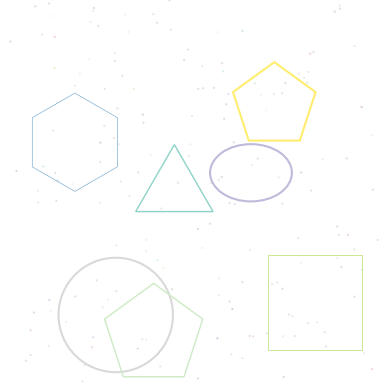[{"shape": "triangle", "thickness": 1, "radius": 0.58, "center": [0.453, 0.508]}, {"shape": "oval", "thickness": 1.5, "radius": 0.53, "center": [0.652, 0.551]}, {"shape": "hexagon", "thickness": 0.5, "radius": 0.64, "center": [0.194, 0.631]}, {"shape": "square", "thickness": 0.5, "radius": 0.61, "center": [0.818, 0.214]}, {"shape": "circle", "thickness": 1.5, "radius": 0.74, "center": [0.301, 0.182]}, {"shape": "pentagon", "thickness": 1, "radius": 0.67, "center": [0.399, 0.13]}, {"shape": "pentagon", "thickness": 1.5, "radius": 0.56, "center": [0.712, 0.726]}]